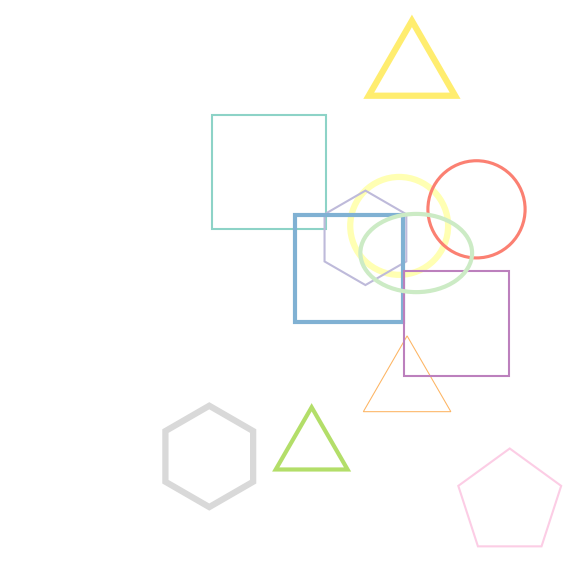[{"shape": "square", "thickness": 1, "radius": 0.49, "center": [0.466, 0.701]}, {"shape": "circle", "thickness": 3, "radius": 0.42, "center": [0.691, 0.608]}, {"shape": "hexagon", "thickness": 1, "radius": 0.41, "center": [0.633, 0.587]}, {"shape": "circle", "thickness": 1.5, "radius": 0.42, "center": [0.825, 0.637]}, {"shape": "square", "thickness": 2, "radius": 0.47, "center": [0.604, 0.534]}, {"shape": "triangle", "thickness": 0.5, "radius": 0.44, "center": [0.705, 0.33]}, {"shape": "triangle", "thickness": 2, "radius": 0.36, "center": [0.54, 0.222]}, {"shape": "pentagon", "thickness": 1, "radius": 0.47, "center": [0.883, 0.129]}, {"shape": "hexagon", "thickness": 3, "radius": 0.44, "center": [0.362, 0.209]}, {"shape": "square", "thickness": 1, "radius": 0.45, "center": [0.79, 0.438]}, {"shape": "oval", "thickness": 2, "radius": 0.48, "center": [0.721, 0.561]}, {"shape": "triangle", "thickness": 3, "radius": 0.43, "center": [0.713, 0.877]}]